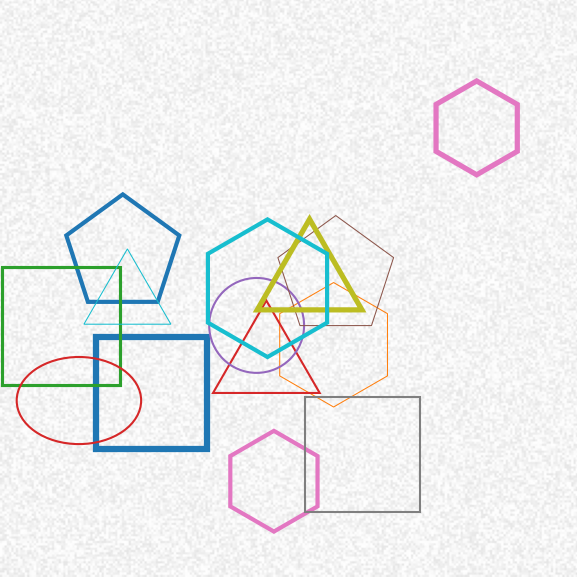[{"shape": "pentagon", "thickness": 2, "radius": 0.51, "center": [0.213, 0.56]}, {"shape": "square", "thickness": 3, "radius": 0.48, "center": [0.262, 0.319]}, {"shape": "hexagon", "thickness": 0.5, "radius": 0.54, "center": [0.578, 0.402]}, {"shape": "square", "thickness": 1.5, "radius": 0.51, "center": [0.105, 0.435]}, {"shape": "oval", "thickness": 1, "radius": 0.54, "center": [0.137, 0.306]}, {"shape": "triangle", "thickness": 1, "radius": 0.53, "center": [0.461, 0.372]}, {"shape": "circle", "thickness": 1, "radius": 0.41, "center": [0.444, 0.436]}, {"shape": "pentagon", "thickness": 0.5, "radius": 0.53, "center": [0.581, 0.521]}, {"shape": "hexagon", "thickness": 2, "radius": 0.44, "center": [0.474, 0.166]}, {"shape": "hexagon", "thickness": 2.5, "radius": 0.41, "center": [0.825, 0.778]}, {"shape": "square", "thickness": 1, "radius": 0.5, "center": [0.628, 0.212]}, {"shape": "triangle", "thickness": 2.5, "radius": 0.52, "center": [0.536, 0.515]}, {"shape": "hexagon", "thickness": 2, "radius": 0.6, "center": [0.463, 0.5]}, {"shape": "triangle", "thickness": 0.5, "radius": 0.43, "center": [0.221, 0.481]}]